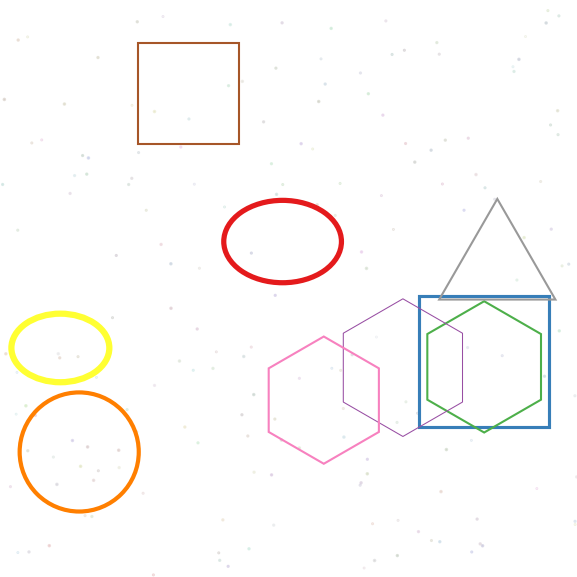[{"shape": "oval", "thickness": 2.5, "radius": 0.51, "center": [0.489, 0.581]}, {"shape": "square", "thickness": 1.5, "radius": 0.57, "center": [0.838, 0.374]}, {"shape": "hexagon", "thickness": 1, "radius": 0.57, "center": [0.838, 0.364]}, {"shape": "hexagon", "thickness": 0.5, "radius": 0.6, "center": [0.698, 0.363]}, {"shape": "circle", "thickness": 2, "radius": 0.52, "center": [0.137, 0.217]}, {"shape": "oval", "thickness": 3, "radius": 0.42, "center": [0.105, 0.397]}, {"shape": "square", "thickness": 1, "radius": 0.44, "center": [0.327, 0.837]}, {"shape": "hexagon", "thickness": 1, "radius": 0.55, "center": [0.561, 0.306]}, {"shape": "triangle", "thickness": 1, "radius": 0.58, "center": [0.861, 0.539]}]